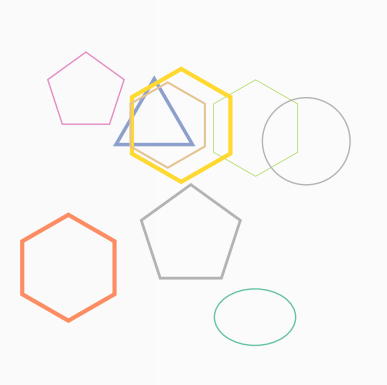[{"shape": "oval", "thickness": 1, "radius": 0.52, "center": [0.658, 0.176]}, {"shape": "hexagon", "thickness": 3, "radius": 0.69, "center": [0.176, 0.305]}, {"shape": "triangle", "thickness": 2.5, "radius": 0.57, "center": [0.398, 0.682]}, {"shape": "pentagon", "thickness": 1, "radius": 0.52, "center": [0.222, 0.761]}, {"shape": "hexagon", "thickness": 0.5, "radius": 0.63, "center": [0.66, 0.667]}, {"shape": "hexagon", "thickness": 3, "radius": 0.73, "center": [0.468, 0.674]}, {"shape": "hexagon", "thickness": 1.5, "radius": 0.55, "center": [0.433, 0.675]}, {"shape": "pentagon", "thickness": 2, "radius": 0.67, "center": [0.492, 0.386]}, {"shape": "circle", "thickness": 1, "radius": 0.57, "center": [0.79, 0.633]}]